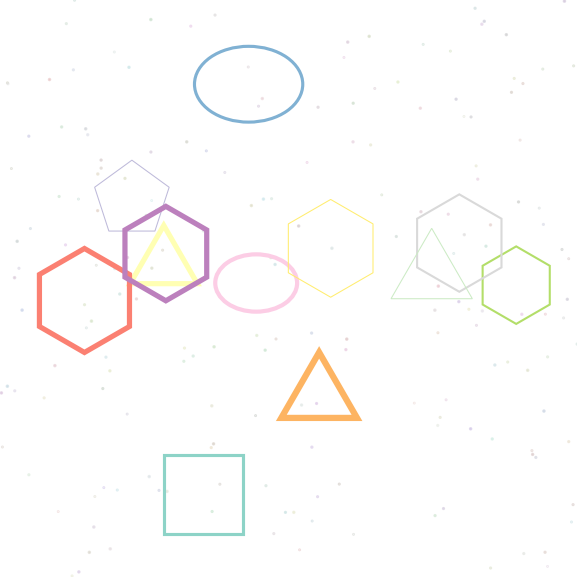[{"shape": "square", "thickness": 1.5, "radius": 0.34, "center": [0.352, 0.143]}, {"shape": "triangle", "thickness": 2.5, "radius": 0.34, "center": [0.284, 0.542]}, {"shape": "pentagon", "thickness": 0.5, "radius": 0.34, "center": [0.228, 0.654]}, {"shape": "hexagon", "thickness": 2.5, "radius": 0.45, "center": [0.146, 0.479]}, {"shape": "oval", "thickness": 1.5, "radius": 0.47, "center": [0.431, 0.853]}, {"shape": "triangle", "thickness": 3, "radius": 0.38, "center": [0.553, 0.313]}, {"shape": "hexagon", "thickness": 1, "radius": 0.34, "center": [0.894, 0.505]}, {"shape": "oval", "thickness": 2, "radius": 0.35, "center": [0.444, 0.509]}, {"shape": "hexagon", "thickness": 1, "radius": 0.42, "center": [0.795, 0.578]}, {"shape": "hexagon", "thickness": 2.5, "radius": 0.41, "center": [0.287, 0.56]}, {"shape": "triangle", "thickness": 0.5, "radius": 0.41, "center": [0.748, 0.523]}, {"shape": "hexagon", "thickness": 0.5, "radius": 0.42, "center": [0.573, 0.569]}]